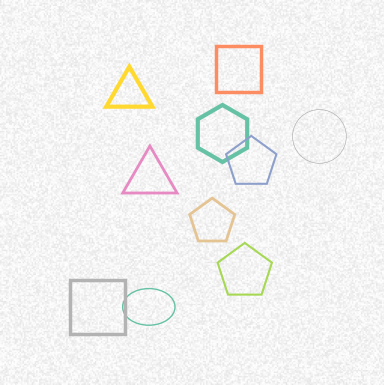[{"shape": "hexagon", "thickness": 3, "radius": 0.37, "center": [0.578, 0.653]}, {"shape": "oval", "thickness": 1, "radius": 0.34, "center": [0.387, 0.203]}, {"shape": "square", "thickness": 2.5, "radius": 0.29, "center": [0.619, 0.821]}, {"shape": "pentagon", "thickness": 1.5, "radius": 0.34, "center": [0.653, 0.578]}, {"shape": "triangle", "thickness": 2, "radius": 0.41, "center": [0.389, 0.539]}, {"shape": "pentagon", "thickness": 1.5, "radius": 0.37, "center": [0.636, 0.295]}, {"shape": "triangle", "thickness": 3, "radius": 0.35, "center": [0.336, 0.758]}, {"shape": "pentagon", "thickness": 2, "radius": 0.31, "center": [0.551, 0.424]}, {"shape": "square", "thickness": 2.5, "radius": 0.35, "center": [0.253, 0.203]}, {"shape": "circle", "thickness": 0.5, "radius": 0.35, "center": [0.83, 0.646]}]